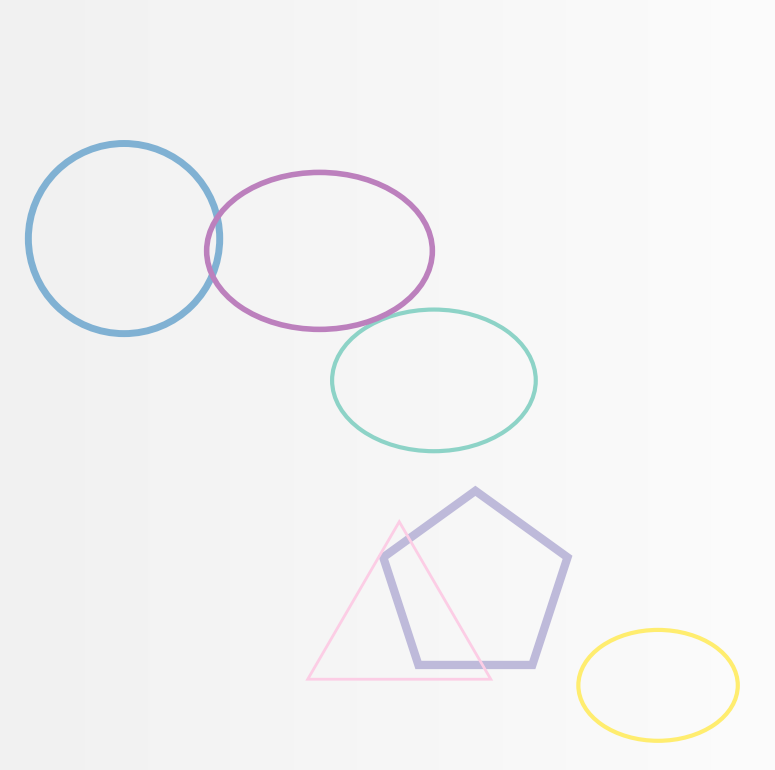[{"shape": "oval", "thickness": 1.5, "radius": 0.66, "center": [0.56, 0.506]}, {"shape": "pentagon", "thickness": 3, "radius": 0.63, "center": [0.613, 0.238]}, {"shape": "circle", "thickness": 2.5, "radius": 0.62, "center": [0.16, 0.69]}, {"shape": "triangle", "thickness": 1, "radius": 0.68, "center": [0.515, 0.186]}, {"shape": "oval", "thickness": 2, "radius": 0.73, "center": [0.412, 0.674]}, {"shape": "oval", "thickness": 1.5, "radius": 0.51, "center": [0.849, 0.11]}]